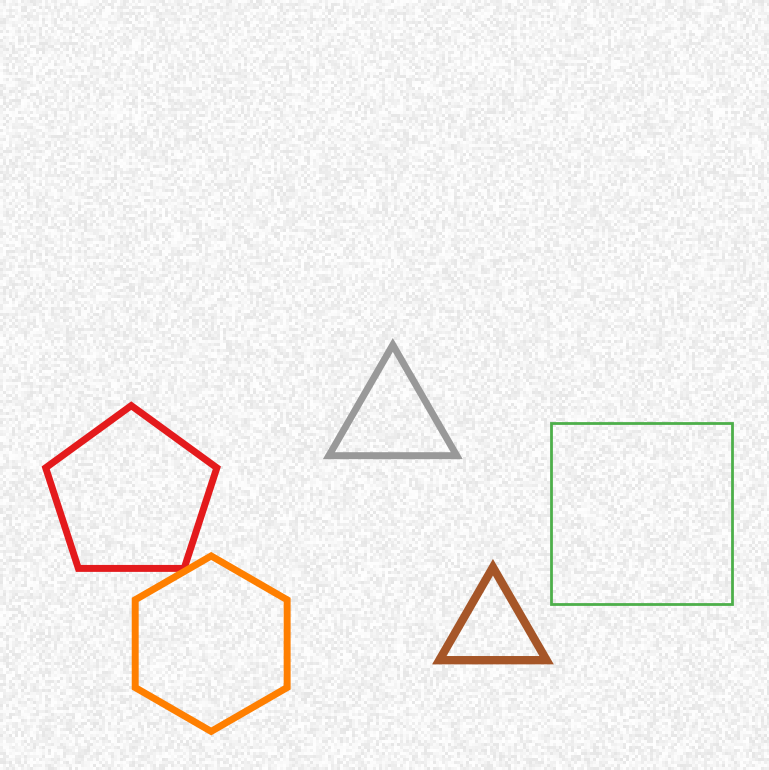[{"shape": "pentagon", "thickness": 2.5, "radius": 0.58, "center": [0.17, 0.356]}, {"shape": "square", "thickness": 1, "radius": 0.59, "center": [0.833, 0.333]}, {"shape": "hexagon", "thickness": 2.5, "radius": 0.57, "center": [0.274, 0.164]}, {"shape": "triangle", "thickness": 3, "radius": 0.4, "center": [0.64, 0.183]}, {"shape": "triangle", "thickness": 2.5, "radius": 0.48, "center": [0.51, 0.456]}]